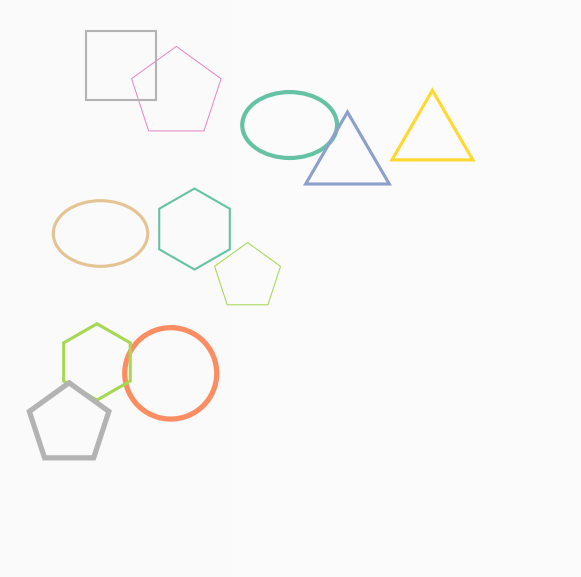[{"shape": "hexagon", "thickness": 1, "radius": 0.35, "center": [0.335, 0.603]}, {"shape": "oval", "thickness": 2, "radius": 0.41, "center": [0.498, 0.783]}, {"shape": "circle", "thickness": 2.5, "radius": 0.4, "center": [0.294, 0.353]}, {"shape": "triangle", "thickness": 1.5, "radius": 0.42, "center": [0.598, 0.722]}, {"shape": "pentagon", "thickness": 0.5, "radius": 0.4, "center": [0.303, 0.838]}, {"shape": "pentagon", "thickness": 0.5, "radius": 0.3, "center": [0.426, 0.52]}, {"shape": "hexagon", "thickness": 1.5, "radius": 0.33, "center": [0.167, 0.372]}, {"shape": "triangle", "thickness": 1.5, "radius": 0.4, "center": [0.744, 0.762]}, {"shape": "oval", "thickness": 1.5, "radius": 0.41, "center": [0.173, 0.595]}, {"shape": "pentagon", "thickness": 2.5, "radius": 0.36, "center": [0.119, 0.264]}, {"shape": "square", "thickness": 1, "radius": 0.3, "center": [0.208, 0.885]}]